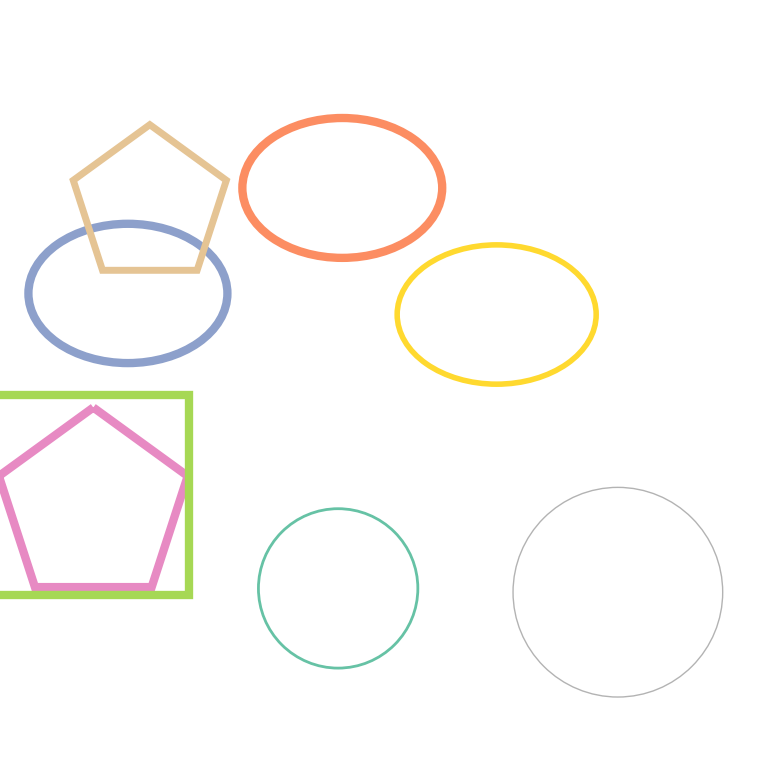[{"shape": "circle", "thickness": 1, "radius": 0.52, "center": [0.439, 0.236]}, {"shape": "oval", "thickness": 3, "radius": 0.65, "center": [0.445, 0.756]}, {"shape": "oval", "thickness": 3, "radius": 0.65, "center": [0.166, 0.619]}, {"shape": "pentagon", "thickness": 3, "radius": 0.64, "center": [0.121, 0.342]}, {"shape": "square", "thickness": 3, "radius": 0.65, "center": [0.116, 0.357]}, {"shape": "oval", "thickness": 2, "radius": 0.65, "center": [0.645, 0.592]}, {"shape": "pentagon", "thickness": 2.5, "radius": 0.52, "center": [0.195, 0.734]}, {"shape": "circle", "thickness": 0.5, "radius": 0.68, "center": [0.802, 0.231]}]